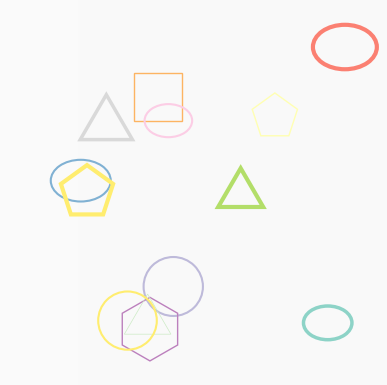[{"shape": "oval", "thickness": 2.5, "radius": 0.31, "center": [0.846, 0.161]}, {"shape": "pentagon", "thickness": 1, "radius": 0.31, "center": [0.709, 0.697]}, {"shape": "circle", "thickness": 1.5, "radius": 0.38, "center": [0.447, 0.256]}, {"shape": "oval", "thickness": 3, "radius": 0.41, "center": [0.89, 0.878]}, {"shape": "oval", "thickness": 1.5, "radius": 0.39, "center": [0.208, 0.531]}, {"shape": "square", "thickness": 1, "radius": 0.31, "center": [0.408, 0.749]}, {"shape": "triangle", "thickness": 3, "radius": 0.34, "center": [0.621, 0.496]}, {"shape": "oval", "thickness": 1.5, "radius": 0.31, "center": [0.435, 0.687]}, {"shape": "triangle", "thickness": 2.5, "radius": 0.39, "center": [0.274, 0.676]}, {"shape": "hexagon", "thickness": 1, "radius": 0.41, "center": [0.387, 0.145]}, {"shape": "triangle", "thickness": 0.5, "radius": 0.35, "center": [0.381, 0.167]}, {"shape": "pentagon", "thickness": 3, "radius": 0.35, "center": [0.225, 0.5]}, {"shape": "circle", "thickness": 1.5, "radius": 0.38, "center": [0.329, 0.167]}]